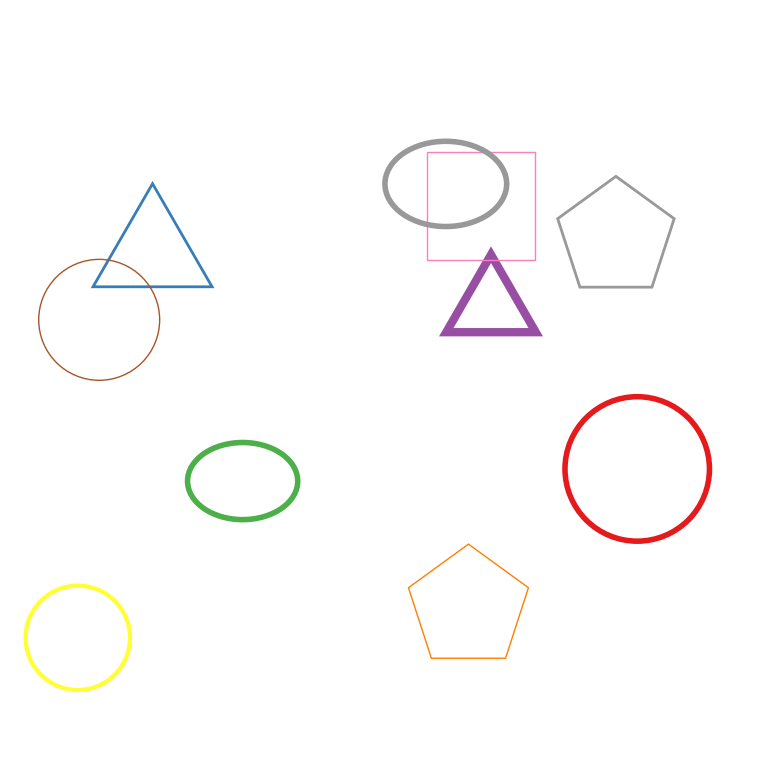[{"shape": "circle", "thickness": 2, "radius": 0.47, "center": [0.828, 0.391]}, {"shape": "triangle", "thickness": 1, "radius": 0.45, "center": [0.198, 0.672]}, {"shape": "oval", "thickness": 2, "radius": 0.36, "center": [0.315, 0.375]}, {"shape": "triangle", "thickness": 3, "radius": 0.34, "center": [0.638, 0.602]}, {"shape": "pentagon", "thickness": 0.5, "radius": 0.41, "center": [0.608, 0.211]}, {"shape": "circle", "thickness": 1.5, "radius": 0.34, "center": [0.101, 0.172]}, {"shape": "circle", "thickness": 0.5, "radius": 0.39, "center": [0.129, 0.585]}, {"shape": "square", "thickness": 0.5, "radius": 0.35, "center": [0.625, 0.732]}, {"shape": "oval", "thickness": 2, "radius": 0.4, "center": [0.579, 0.761]}, {"shape": "pentagon", "thickness": 1, "radius": 0.4, "center": [0.8, 0.691]}]